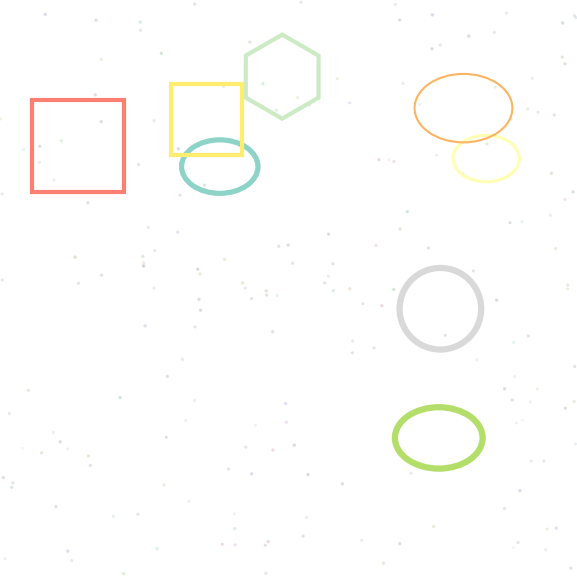[{"shape": "oval", "thickness": 2.5, "radius": 0.33, "center": [0.381, 0.711]}, {"shape": "oval", "thickness": 1.5, "radius": 0.29, "center": [0.842, 0.725]}, {"shape": "square", "thickness": 2, "radius": 0.4, "center": [0.135, 0.746]}, {"shape": "oval", "thickness": 1, "radius": 0.42, "center": [0.803, 0.812]}, {"shape": "oval", "thickness": 3, "radius": 0.38, "center": [0.76, 0.241]}, {"shape": "circle", "thickness": 3, "radius": 0.35, "center": [0.763, 0.465]}, {"shape": "hexagon", "thickness": 2, "radius": 0.36, "center": [0.489, 0.866]}, {"shape": "square", "thickness": 2, "radius": 0.31, "center": [0.357, 0.793]}]